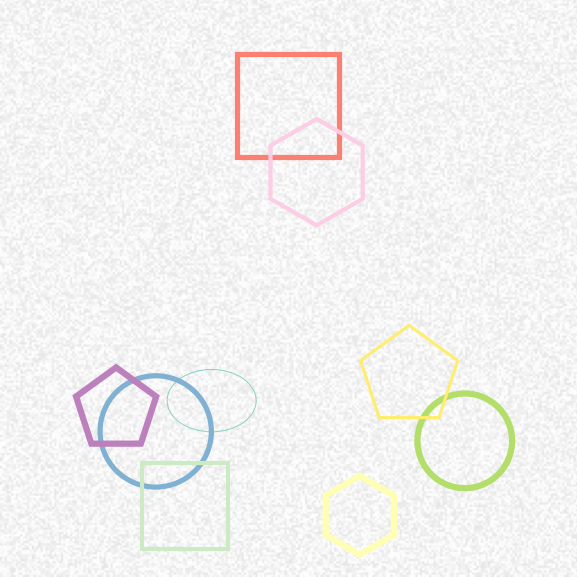[{"shape": "oval", "thickness": 0.5, "radius": 0.39, "center": [0.366, 0.305]}, {"shape": "hexagon", "thickness": 3, "radius": 0.34, "center": [0.623, 0.107]}, {"shape": "square", "thickness": 2.5, "radius": 0.45, "center": [0.499, 0.816]}, {"shape": "circle", "thickness": 2.5, "radius": 0.48, "center": [0.27, 0.252]}, {"shape": "circle", "thickness": 3, "radius": 0.41, "center": [0.805, 0.236]}, {"shape": "hexagon", "thickness": 2, "radius": 0.46, "center": [0.548, 0.701]}, {"shape": "pentagon", "thickness": 3, "radius": 0.36, "center": [0.201, 0.29]}, {"shape": "square", "thickness": 2, "radius": 0.37, "center": [0.32, 0.123]}, {"shape": "pentagon", "thickness": 1.5, "radius": 0.44, "center": [0.708, 0.347]}]